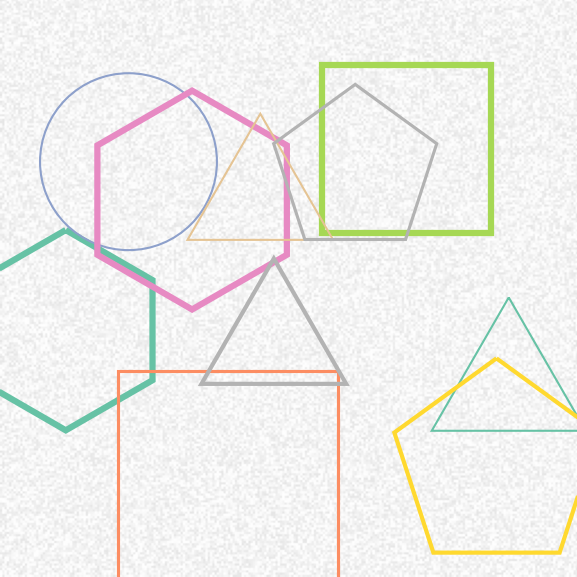[{"shape": "triangle", "thickness": 1, "radius": 0.77, "center": [0.881, 0.33]}, {"shape": "hexagon", "thickness": 3, "radius": 0.87, "center": [0.114, 0.427]}, {"shape": "square", "thickness": 1.5, "radius": 0.95, "center": [0.395, 0.166]}, {"shape": "circle", "thickness": 1, "radius": 0.77, "center": [0.222, 0.719]}, {"shape": "hexagon", "thickness": 3, "radius": 0.95, "center": [0.333, 0.653]}, {"shape": "square", "thickness": 3, "radius": 0.73, "center": [0.704, 0.741]}, {"shape": "pentagon", "thickness": 2, "radius": 0.93, "center": [0.86, 0.193]}, {"shape": "triangle", "thickness": 1, "radius": 0.73, "center": [0.451, 0.657]}, {"shape": "triangle", "thickness": 2, "radius": 0.72, "center": [0.474, 0.407]}, {"shape": "pentagon", "thickness": 1.5, "radius": 0.74, "center": [0.615, 0.705]}]